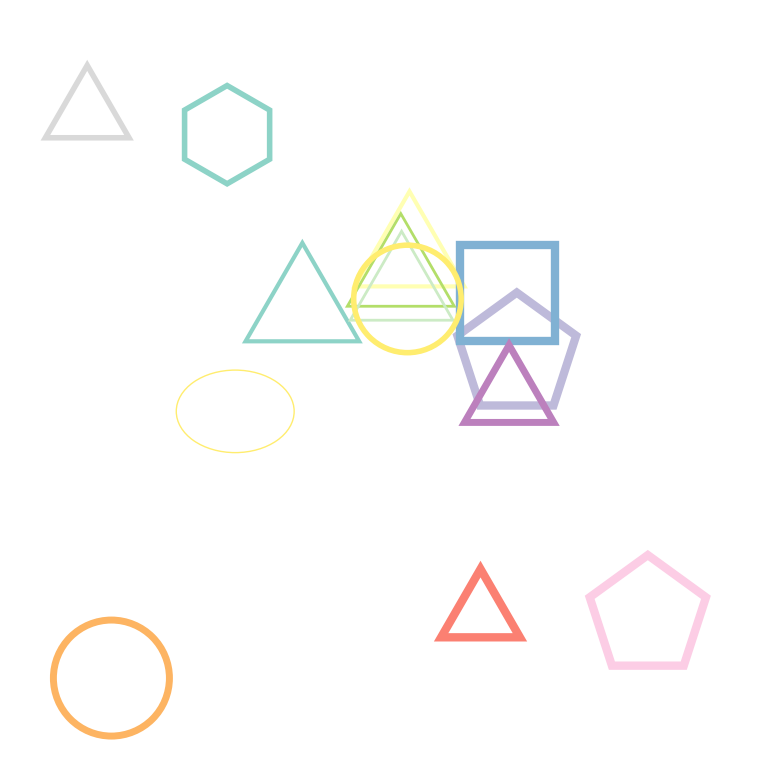[{"shape": "hexagon", "thickness": 2, "radius": 0.32, "center": [0.295, 0.825]}, {"shape": "triangle", "thickness": 1.5, "radius": 0.43, "center": [0.393, 0.599]}, {"shape": "triangle", "thickness": 1.5, "radius": 0.41, "center": [0.532, 0.669]}, {"shape": "pentagon", "thickness": 3, "radius": 0.41, "center": [0.671, 0.539]}, {"shape": "triangle", "thickness": 3, "radius": 0.3, "center": [0.624, 0.202]}, {"shape": "square", "thickness": 3, "radius": 0.31, "center": [0.659, 0.619]}, {"shape": "circle", "thickness": 2.5, "radius": 0.38, "center": [0.145, 0.119]}, {"shape": "triangle", "thickness": 1, "radius": 0.4, "center": [0.521, 0.642]}, {"shape": "pentagon", "thickness": 3, "radius": 0.4, "center": [0.841, 0.2]}, {"shape": "triangle", "thickness": 2, "radius": 0.31, "center": [0.113, 0.852]}, {"shape": "triangle", "thickness": 2.5, "radius": 0.33, "center": [0.661, 0.485]}, {"shape": "triangle", "thickness": 1, "radius": 0.38, "center": [0.522, 0.623]}, {"shape": "circle", "thickness": 2, "radius": 0.35, "center": [0.529, 0.612]}, {"shape": "oval", "thickness": 0.5, "radius": 0.38, "center": [0.305, 0.466]}]